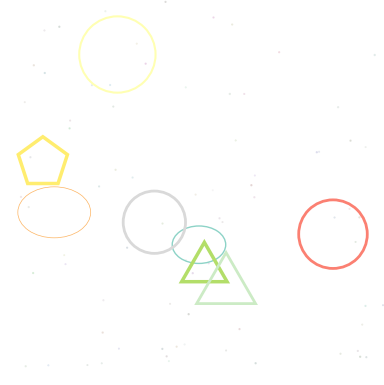[{"shape": "oval", "thickness": 1, "radius": 0.35, "center": [0.517, 0.364]}, {"shape": "circle", "thickness": 1.5, "radius": 0.5, "center": [0.305, 0.858]}, {"shape": "circle", "thickness": 2, "radius": 0.45, "center": [0.865, 0.392]}, {"shape": "oval", "thickness": 0.5, "radius": 0.47, "center": [0.141, 0.449]}, {"shape": "triangle", "thickness": 2.5, "radius": 0.34, "center": [0.531, 0.302]}, {"shape": "circle", "thickness": 2, "radius": 0.4, "center": [0.401, 0.423]}, {"shape": "triangle", "thickness": 2, "radius": 0.44, "center": [0.587, 0.256]}, {"shape": "pentagon", "thickness": 2.5, "radius": 0.34, "center": [0.111, 0.578]}]